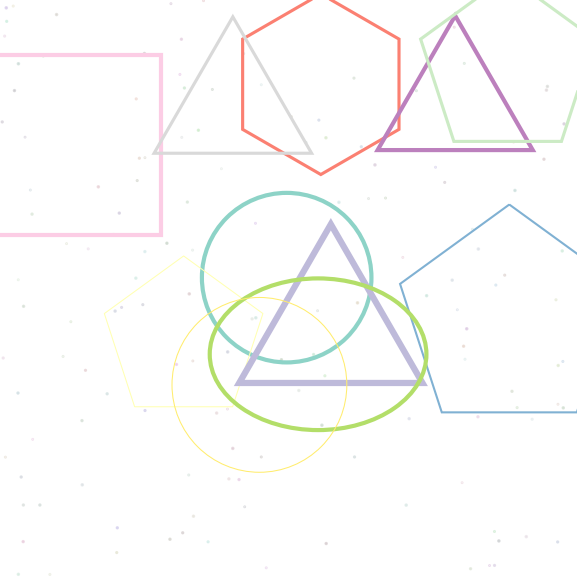[{"shape": "circle", "thickness": 2, "radius": 0.73, "center": [0.496, 0.518]}, {"shape": "pentagon", "thickness": 0.5, "radius": 0.72, "center": [0.318, 0.412]}, {"shape": "triangle", "thickness": 3, "radius": 0.92, "center": [0.573, 0.428]}, {"shape": "hexagon", "thickness": 1.5, "radius": 0.78, "center": [0.556, 0.853]}, {"shape": "pentagon", "thickness": 1, "radius": 0.99, "center": [0.882, 0.446]}, {"shape": "oval", "thickness": 2, "radius": 0.94, "center": [0.551, 0.386]}, {"shape": "square", "thickness": 2, "radius": 0.78, "center": [0.122, 0.748]}, {"shape": "triangle", "thickness": 1.5, "radius": 0.79, "center": [0.403, 0.813]}, {"shape": "triangle", "thickness": 2, "radius": 0.78, "center": [0.788, 0.817]}, {"shape": "pentagon", "thickness": 1.5, "radius": 0.79, "center": [0.879, 0.882]}, {"shape": "circle", "thickness": 0.5, "radius": 0.76, "center": [0.449, 0.333]}]